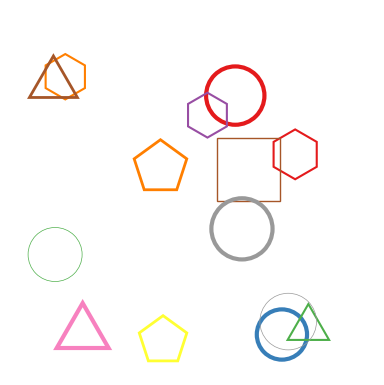[{"shape": "hexagon", "thickness": 1.5, "radius": 0.32, "center": [0.767, 0.599]}, {"shape": "circle", "thickness": 3, "radius": 0.38, "center": [0.611, 0.752]}, {"shape": "circle", "thickness": 3, "radius": 0.33, "center": [0.732, 0.131]}, {"shape": "circle", "thickness": 0.5, "radius": 0.35, "center": [0.143, 0.339]}, {"shape": "triangle", "thickness": 1.5, "radius": 0.31, "center": [0.801, 0.148]}, {"shape": "hexagon", "thickness": 1.5, "radius": 0.29, "center": [0.539, 0.701]}, {"shape": "hexagon", "thickness": 1.5, "radius": 0.29, "center": [0.17, 0.801]}, {"shape": "pentagon", "thickness": 2, "radius": 0.36, "center": [0.417, 0.565]}, {"shape": "pentagon", "thickness": 2, "radius": 0.32, "center": [0.424, 0.115]}, {"shape": "triangle", "thickness": 2, "radius": 0.36, "center": [0.139, 0.783]}, {"shape": "square", "thickness": 1, "radius": 0.41, "center": [0.646, 0.559]}, {"shape": "triangle", "thickness": 3, "radius": 0.39, "center": [0.215, 0.135]}, {"shape": "circle", "thickness": 3, "radius": 0.4, "center": [0.628, 0.406]}, {"shape": "circle", "thickness": 0.5, "radius": 0.37, "center": [0.749, 0.165]}]